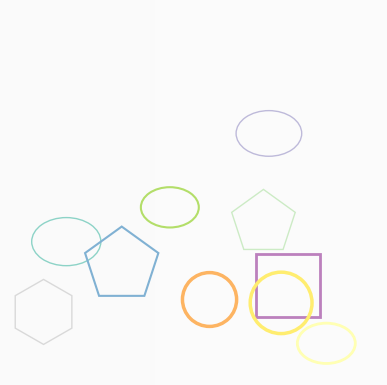[{"shape": "oval", "thickness": 1, "radius": 0.45, "center": [0.171, 0.372]}, {"shape": "oval", "thickness": 2, "radius": 0.37, "center": [0.842, 0.108]}, {"shape": "oval", "thickness": 1, "radius": 0.42, "center": [0.694, 0.653]}, {"shape": "pentagon", "thickness": 1.5, "radius": 0.5, "center": [0.314, 0.312]}, {"shape": "circle", "thickness": 2.5, "radius": 0.35, "center": [0.541, 0.222]}, {"shape": "oval", "thickness": 1.5, "radius": 0.37, "center": [0.438, 0.461]}, {"shape": "hexagon", "thickness": 1, "radius": 0.42, "center": [0.112, 0.19]}, {"shape": "square", "thickness": 2, "radius": 0.41, "center": [0.743, 0.258]}, {"shape": "pentagon", "thickness": 1, "radius": 0.43, "center": [0.68, 0.422]}, {"shape": "circle", "thickness": 2.5, "radius": 0.4, "center": [0.725, 0.213]}]